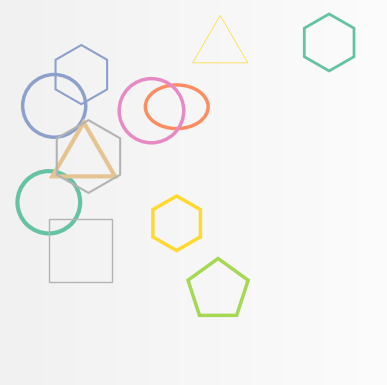[{"shape": "circle", "thickness": 3, "radius": 0.4, "center": [0.126, 0.475]}, {"shape": "hexagon", "thickness": 2, "radius": 0.37, "center": [0.849, 0.89]}, {"shape": "oval", "thickness": 2.5, "radius": 0.41, "center": [0.456, 0.723]}, {"shape": "hexagon", "thickness": 1.5, "radius": 0.38, "center": [0.21, 0.806]}, {"shape": "circle", "thickness": 2.5, "radius": 0.41, "center": [0.14, 0.725]}, {"shape": "circle", "thickness": 2.5, "radius": 0.42, "center": [0.391, 0.712]}, {"shape": "pentagon", "thickness": 2.5, "radius": 0.41, "center": [0.563, 0.247]}, {"shape": "triangle", "thickness": 0.5, "radius": 0.41, "center": [0.568, 0.878]}, {"shape": "hexagon", "thickness": 2.5, "radius": 0.35, "center": [0.456, 0.42]}, {"shape": "triangle", "thickness": 3, "radius": 0.47, "center": [0.216, 0.589]}, {"shape": "hexagon", "thickness": 1.5, "radius": 0.47, "center": [0.228, 0.593]}, {"shape": "square", "thickness": 1, "radius": 0.41, "center": [0.209, 0.349]}]